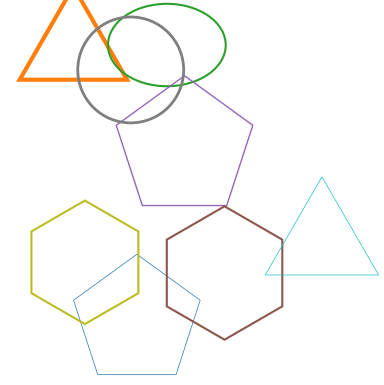[{"shape": "pentagon", "thickness": 0.5, "radius": 0.86, "center": [0.355, 0.167]}, {"shape": "triangle", "thickness": 3, "radius": 0.8, "center": [0.191, 0.873]}, {"shape": "oval", "thickness": 1.5, "radius": 0.76, "center": [0.433, 0.883]}, {"shape": "pentagon", "thickness": 1, "radius": 0.93, "center": [0.479, 0.617]}, {"shape": "hexagon", "thickness": 1.5, "radius": 0.87, "center": [0.583, 0.291]}, {"shape": "circle", "thickness": 2, "radius": 0.69, "center": [0.34, 0.818]}, {"shape": "hexagon", "thickness": 1.5, "radius": 0.8, "center": [0.221, 0.319]}, {"shape": "triangle", "thickness": 0.5, "radius": 0.85, "center": [0.836, 0.371]}]